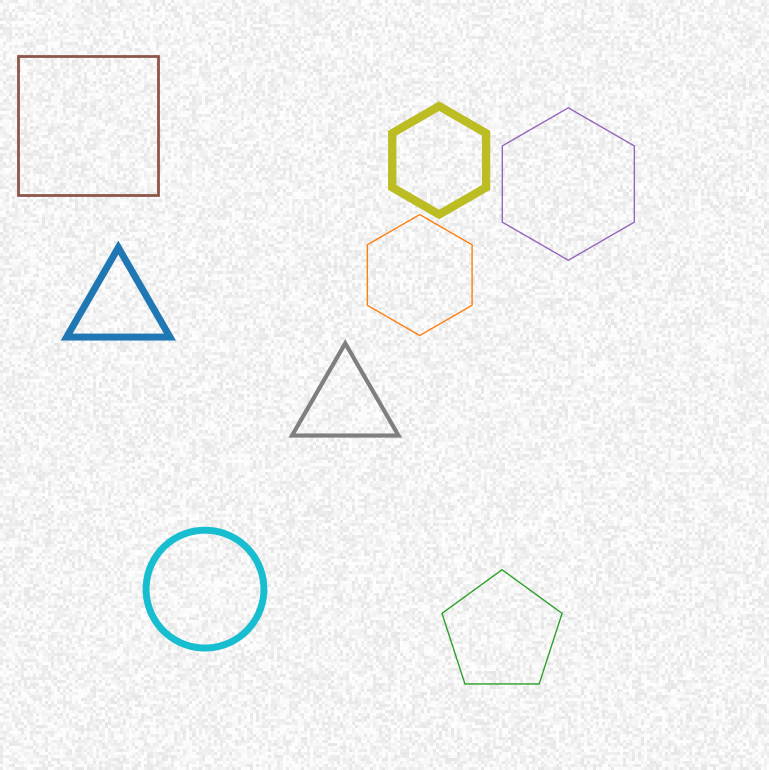[{"shape": "triangle", "thickness": 2.5, "radius": 0.39, "center": [0.154, 0.601]}, {"shape": "hexagon", "thickness": 0.5, "radius": 0.39, "center": [0.545, 0.643]}, {"shape": "pentagon", "thickness": 0.5, "radius": 0.41, "center": [0.652, 0.178]}, {"shape": "hexagon", "thickness": 0.5, "radius": 0.49, "center": [0.738, 0.761]}, {"shape": "square", "thickness": 1, "radius": 0.45, "center": [0.114, 0.837]}, {"shape": "triangle", "thickness": 1.5, "radius": 0.4, "center": [0.448, 0.474]}, {"shape": "hexagon", "thickness": 3, "radius": 0.35, "center": [0.57, 0.792]}, {"shape": "circle", "thickness": 2.5, "radius": 0.38, "center": [0.266, 0.235]}]